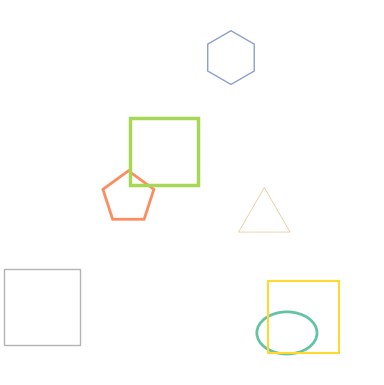[{"shape": "oval", "thickness": 2, "radius": 0.39, "center": [0.745, 0.135]}, {"shape": "pentagon", "thickness": 2, "radius": 0.35, "center": [0.334, 0.487]}, {"shape": "hexagon", "thickness": 1, "radius": 0.35, "center": [0.6, 0.85]}, {"shape": "square", "thickness": 2.5, "radius": 0.44, "center": [0.426, 0.607]}, {"shape": "square", "thickness": 1.5, "radius": 0.47, "center": [0.788, 0.177]}, {"shape": "triangle", "thickness": 0.5, "radius": 0.39, "center": [0.687, 0.436]}, {"shape": "square", "thickness": 1, "radius": 0.49, "center": [0.11, 0.202]}]